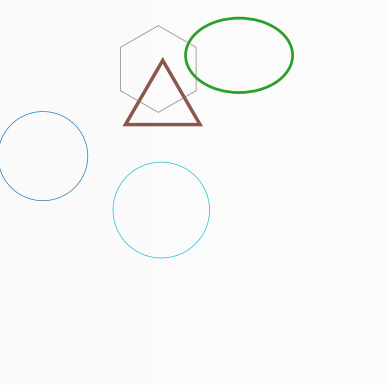[{"shape": "circle", "thickness": 0.5, "radius": 0.58, "center": [0.111, 0.594]}, {"shape": "oval", "thickness": 2, "radius": 0.69, "center": [0.617, 0.856]}, {"shape": "triangle", "thickness": 2.5, "radius": 0.56, "center": [0.42, 0.732]}, {"shape": "hexagon", "thickness": 0.5, "radius": 0.56, "center": [0.408, 0.821]}, {"shape": "circle", "thickness": 0.5, "radius": 0.62, "center": [0.416, 0.454]}]